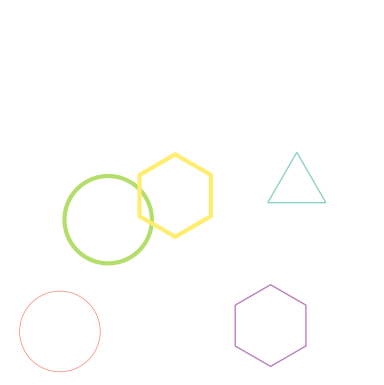[{"shape": "triangle", "thickness": 1, "radius": 0.44, "center": [0.771, 0.517]}, {"shape": "circle", "thickness": 0.5, "radius": 0.52, "center": [0.156, 0.139]}, {"shape": "circle", "thickness": 3, "radius": 0.57, "center": [0.281, 0.429]}, {"shape": "hexagon", "thickness": 1, "radius": 0.53, "center": [0.703, 0.154]}, {"shape": "hexagon", "thickness": 3, "radius": 0.54, "center": [0.455, 0.492]}]